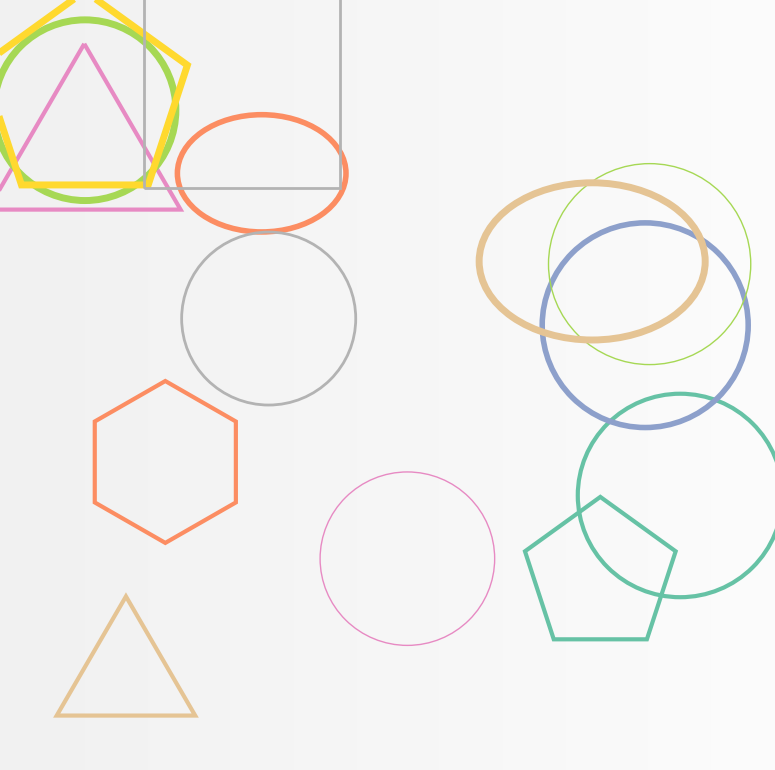[{"shape": "pentagon", "thickness": 1.5, "radius": 0.51, "center": [0.775, 0.252]}, {"shape": "circle", "thickness": 1.5, "radius": 0.66, "center": [0.878, 0.357]}, {"shape": "oval", "thickness": 2, "radius": 0.54, "center": [0.338, 0.775]}, {"shape": "hexagon", "thickness": 1.5, "radius": 0.53, "center": [0.213, 0.4]}, {"shape": "circle", "thickness": 2, "radius": 0.66, "center": [0.833, 0.578]}, {"shape": "triangle", "thickness": 1.5, "radius": 0.72, "center": [0.109, 0.8]}, {"shape": "circle", "thickness": 0.5, "radius": 0.56, "center": [0.526, 0.274]}, {"shape": "circle", "thickness": 0.5, "radius": 0.65, "center": [0.838, 0.657]}, {"shape": "circle", "thickness": 2.5, "radius": 0.59, "center": [0.11, 0.857]}, {"shape": "pentagon", "thickness": 2.5, "radius": 0.7, "center": [0.109, 0.872]}, {"shape": "triangle", "thickness": 1.5, "radius": 0.52, "center": [0.163, 0.122]}, {"shape": "oval", "thickness": 2.5, "radius": 0.73, "center": [0.764, 0.661]}, {"shape": "circle", "thickness": 1, "radius": 0.56, "center": [0.347, 0.586]}, {"shape": "square", "thickness": 1, "radius": 0.63, "center": [0.312, 0.882]}]